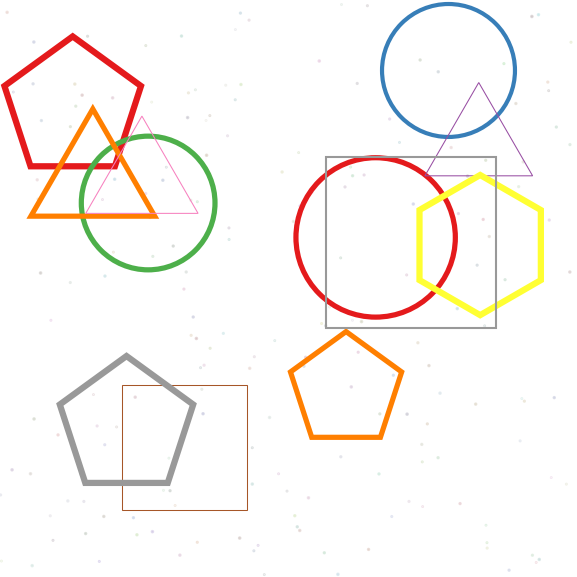[{"shape": "pentagon", "thickness": 3, "radius": 0.62, "center": [0.126, 0.812]}, {"shape": "circle", "thickness": 2.5, "radius": 0.69, "center": [0.65, 0.588]}, {"shape": "circle", "thickness": 2, "radius": 0.58, "center": [0.777, 0.877]}, {"shape": "circle", "thickness": 2.5, "radius": 0.58, "center": [0.257, 0.648]}, {"shape": "triangle", "thickness": 0.5, "radius": 0.54, "center": [0.829, 0.749]}, {"shape": "triangle", "thickness": 2.5, "radius": 0.62, "center": [0.161, 0.687]}, {"shape": "pentagon", "thickness": 2.5, "radius": 0.51, "center": [0.599, 0.324]}, {"shape": "hexagon", "thickness": 3, "radius": 0.61, "center": [0.831, 0.575]}, {"shape": "square", "thickness": 0.5, "radius": 0.54, "center": [0.319, 0.224]}, {"shape": "triangle", "thickness": 0.5, "radius": 0.56, "center": [0.246, 0.686]}, {"shape": "pentagon", "thickness": 3, "radius": 0.61, "center": [0.219, 0.261]}, {"shape": "square", "thickness": 1, "radius": 0.74, "center": [0.712, 0.579]}]